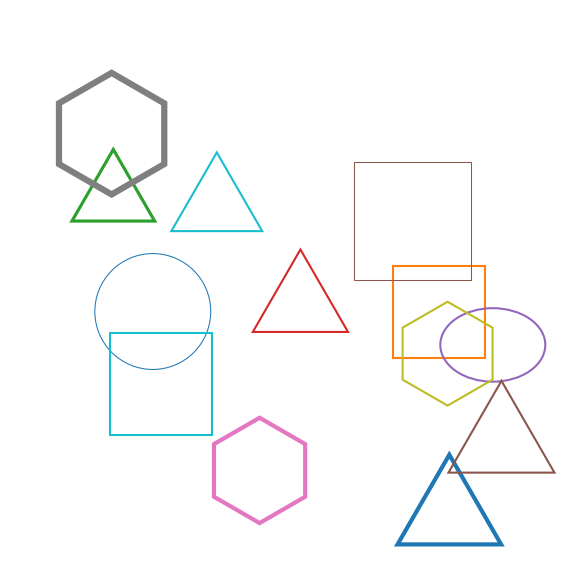[{"shape": "circle", "thickness": 0.5, "radius": 0.5, "center": [0.265, 0.46]}, {"shape": "triangle", "thickness": 2, "radius": 0.52, "center": [0.778, 0.108]}, {"shape": "square", "thickness": 1, "radius": 0.4, "center": [0.76, 0.459]}, {"shape": "triangle", "thickness": 1.5, "radius": 0.41, "center": [0.196, 0.658]}, {"shape": "triangle", "thickness": 1, "radius": 0.48, "center": [0.52, 0.472]}, {"shape": "oval", "thickness": 1, "radius": 0.45, "center": [0.853, 0.402]}, {"shape": "triangle", "thickness": 1, "radius": 0.53, "center": [0.868, 0.234]}, {"shape": "square", "thickness": 0.5, "radius": 0.51, "center": [0.714, 0.616]}, {"shape": "hexagon", "thickness": 2, "radius": 0.46, "center": [0.449, 0.185]}, {"shape": "hexagon", "thickness": 3, "radius": 0.53, "center": [0.193, 0.768]}, {"shape": "hexagon", "thickness": 1, "radius": 0.45, "center": [0.775, 0.387]}, {"shape": "triangle", "thickness": 1, "radius": 0.45, "center": [0.375, 0.644]}, {"shape": "square", "thickness": 1, "radius": 0.44, "center": [0.279, 0.334]}]